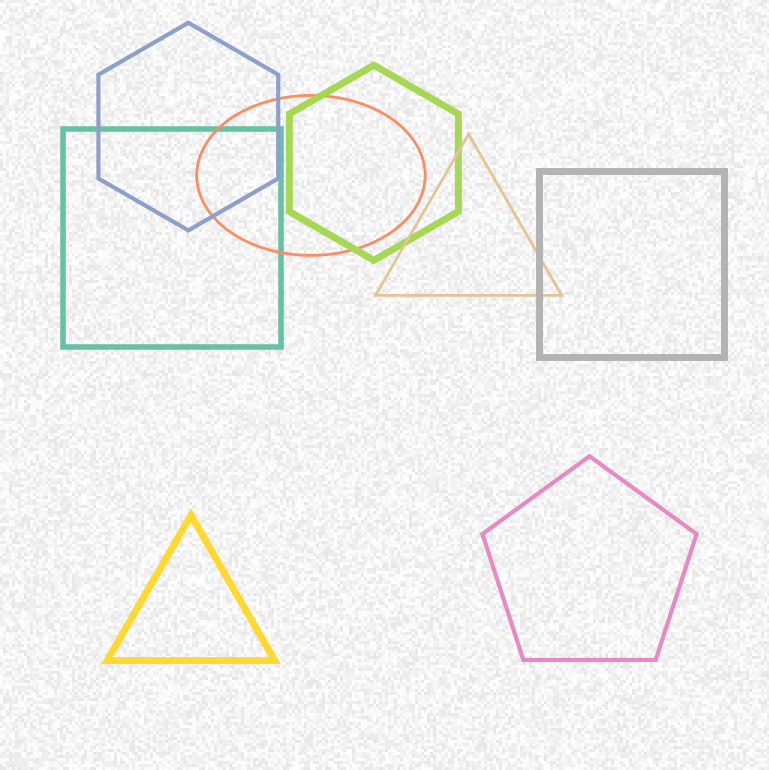[{"shape": "square", "thickness": 2, "radius": 0.71, "center": [0.223, 0.691]}, {"shape": "oval", "thickness": 1, "radius": 0.74, "center": [0.404, 0.772]}, {"shape": "hexagon", "thickness": 1.5, "radius": 0.67, "center": [0.245, 0.836]}, {"shape": "pentagon", "thickness": 1.5, "radius": 0.73, "center": [0.766, 0.261]}, {"shape": "hexagon", "thickness": 2.5, "radius": 0.63, "center": [0.486, 0.789]}, {"shape": "triangle", "thickness": 2.5, "radius": 0.63, "center": [0.248, 0.205]}, {"shape": "triangle", "thickness": 1, "radius": 0.7, "center": [0.609, 0.686]}, {"shape": "square", "thickness": 2.5, "radius": 0.6, "center": [0.82, 0.657]}]